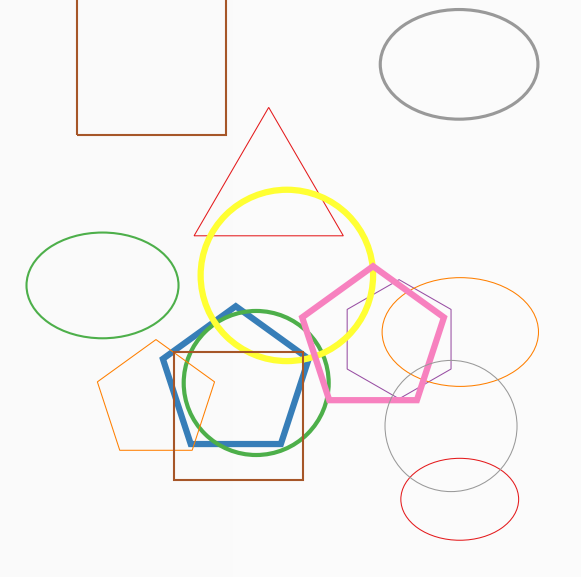[{"shape": "triangle", "thickness": 0.5, "radius": 0.74, "center": [0.462, 0.665]}, {"shape": "oval", "thickness": 0.5, "radius": 0.51, "center": [0.791, 0.135]}, {"shape": "pentagon", "thickness": 3, "radius": 0.66, "center": [0.406, 0.337]}, {"shape": "circle", "thickness": 2, "radius": 0.62, "center": [0.441, 0.336]}, {"shape": "oval", "thickness": 1, "radius": 0.65, "center": [0.176, 0.505]}, {"shape": "hexagon", "thickness": 0.5, "radius": 0.52, "center": [0.687, 0.412]}, {"shape": "oval", "thickness": 0.5, "radius": 0.67, "center": [0.792, 0.424]}, {"shape": "pentagon", "thickness": 0.5, "radius": 0.53, "center": [0.268, 0.305]}, {"shape": "circle", "thickness": 3, "radius": 0.74, "center": [0.494, 0.522]}, {"shape": "square", "thickness": 1, "radius": 0.64, "center": [0.26, 0.894]}, {"shape": "square", "thickness": 1, "radius": 0.56, "center": [0.411, 0.278]}, {"shape": "pentagon", "thickness": 3, "radius": 0.64, "center": [0.642, 0.41]}, {"shape": "circle", "thickness": 0.5, "radius": 0.57, "center": [0.776, 0.261]}, {"shape": "oval", "thickness": 1.5, "radius": 0.68, "center": [0.79, 0.888]}]